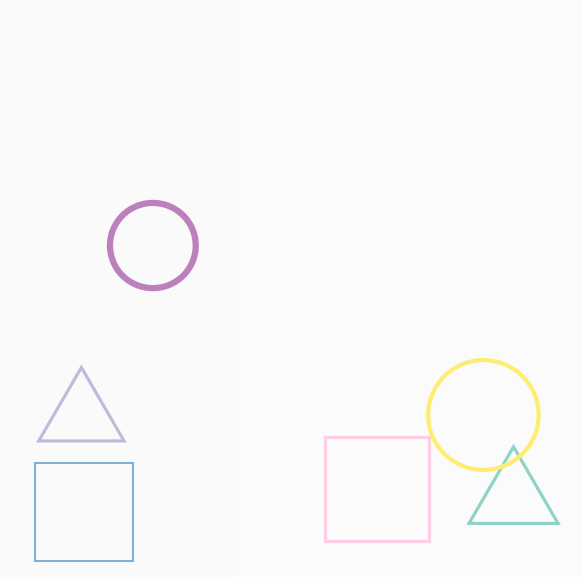[{"shape": "triangle", "thickness": 1.5, "radius": 0.44, "center": [0.884, 0.137]}, {"shape": "triangle", "thickness": 1.5, "radius": 0.42, "center": [0.14, 0.278]}, {"shape": "square", "thickness": 1, "radius": 0.42, "center": [0.144, 0.112]}, {"shape": "square", "thickness": 1.5, "radius": 0.45, "center": [0.648, 0.153]}, {"shape": "circle", "thickness": 3, "radius": 0.37, "center": [0.263, 0.574]}, {"shape": "circle", "thickness": 2, "radius": 0.48, "center": [0.832, 0.281]}]